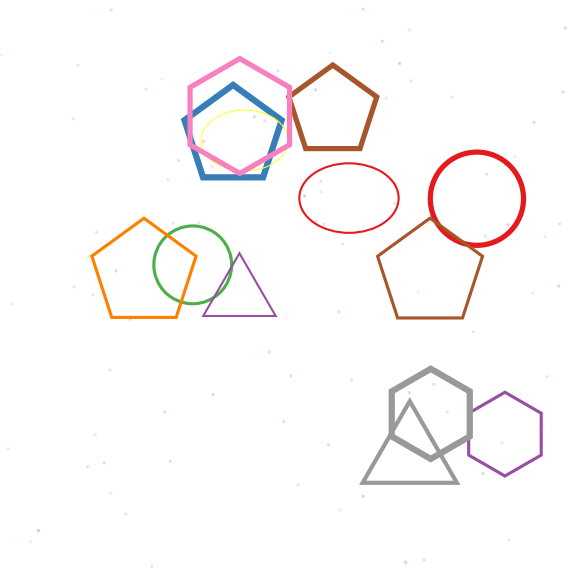[{"shape": "circle", "thickness": 2.5, "radius": 0.4, "center": [0.826, 0.655]}, {"shape": "oval", "thickness": 1, "radius": 0.43, "center": [0.604, 0.656]}, {"shape": "pentagon", "thickness": 3, "radius": 0.44, "center": [0.404, 0.764]}, {"shape": "circle", "thickness": 1.5, "radius": 0.34, "center": [0.334, 0.541]}, {"shape": "triangle", "thickness": 1, "radius": 0.36, "center": [0.415, 0.488]}, {"shape": "hexagon", "thickness": 1.5, "radius": 0.36, "center": [0.874, 0.247]}, {"shape": "pentagon", "thickness": 1.5, "radius": 0.47, "center": [0.249, 0.526]}, {"shape": "oval", "thickness": 0.5, "radius": 0.38, "center": [0.424, 0.756]}, {"shape": "pentagon", "thickness": 1.5, "radius": 0.48, "center": [0.745, 0.526]}, {"shape": "pentagon", "thickness": 2.5, "radius": 0.4, "center": [0.576, 0.807]}, {"shape": "hexagon", "thickness": 2.5, "radius": 0.5, "center": [0.415, 0.798]}, {"shape": "hexagon", "thickness": 3, "radius": 0.39, "center": [0.746, 0.282]}, {"shape": "triangle", "thickness": 2, "radius": 0.47, "center": [0.71, 0.21]}]